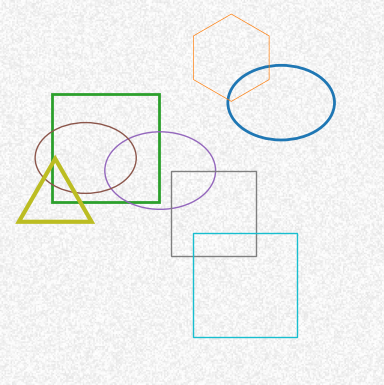[{"shape": "oval", "thickness": 2, "radius": 0.69, "center": [0.73, 0.733]}, {"shape": "hexagon", "thickness": 0.5, "radius": 0.57, "center": [0.601, 0.85]}, {"shape": "square", "thickness": 2, "radius": 0.7, "center": [0.274, 0.615]}, {"shape": "oval", "thickness": 1, "radius": 0.72, "center": [0.416, 0.557]}, {"shape": "oval", "thickness": 1, "radius": 0.66, "center": [0.223, 0.59]}, {"shape": "square", "thickness": 1, "radius": 0.55, "center": [0.554, 0.446]}, {"shape": "triangle", "thickness": 3, "radius": 0.55, "center": [0.143, 0.479]}, {"shape": "square", "thickness": 1, "radius": 0.67, "center": [0.636, 0.26]}]